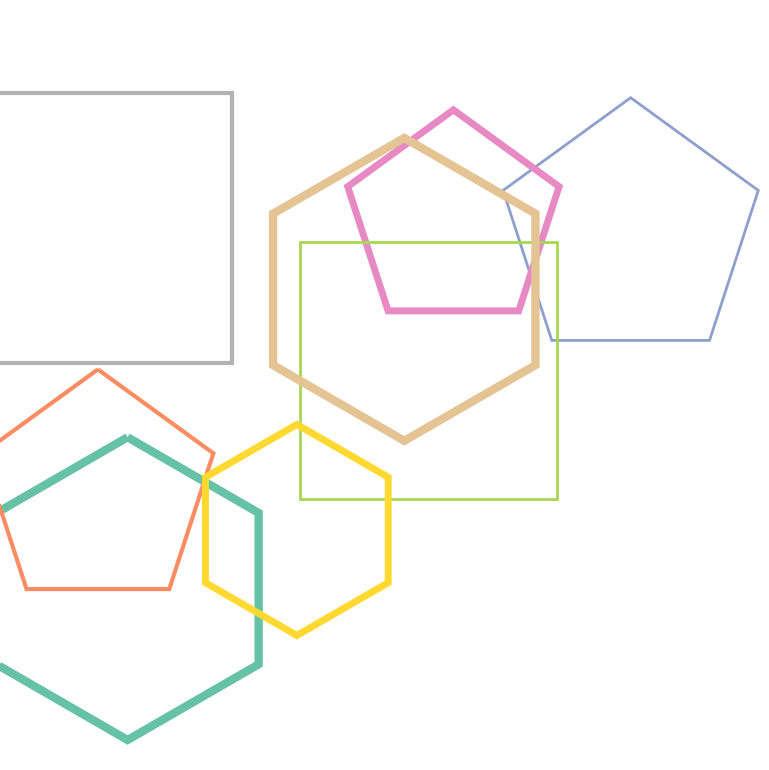[{"shape": "hexagon", "thickness": 3, "radius": 0.98, "center": [0.166, 0.236]}, {"shape": "pentagon", "thickness": 1.5, "radius": 0.79, "center": [0.127, 0.363]}, {"shape": "pentagon", "thickness": 1, "radius": 0.87, "center": [0.819, 0.699]}, {"shape": "pentagon", "thickness": 2.5, "radius": 0.72, "center": [0.589, 0.713]}, {"shape": "square", "thickness": 1, "radius": 0.83, "center": [0.556, 0.519]}, {"shape": "hexagon", "thickness": 2.5, "radius": 0.69, "center": [0.386, 0.312]}, {"shape": "hexagon", "thickness": 3, "radius": 0.98, "center": [0.525, 0.624]}, {"shape": "square", "thickness": 1.5, "radius": 0.88, "center": [0.126, 0.704]}]